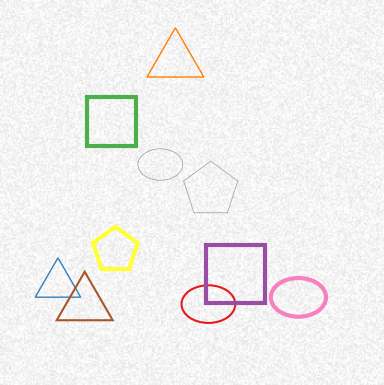[{"shape": "oval", "thickness": 1.5, "radius": 0.35, "center": [0.541, 0.21]}, {"shape": "triangle", "thickness": 1, "radius": 0.34, "center": [0.151, 0.262]}, {"shape": "square", "thickness": 3, "radius": 0.32, "center": [0.289, 0.685]}, {"shape": "square", "thickness": 3, "radius": 0.38, "center": [0.612, 0.289]}, {"shape": "triangle", "thickness": 1, "radius": 0.43, "center": [0.456, 0.843]}, {"shape": "pentagon", "thickness": 3, "radius": 0.3, "center": [0.3, 0.35]}, {"shape": "triangle", "thickness": 1.5, "radius": 0.42, "center": [0.22, 0.21]}, {"shape": "oval", "thickness": 3, "radius": 0.36, "center": [0.775, 0.228]}, {"shape": "pentagon", "thickness": 0.5, "radius": 0.37, "center": [0.547, 0.507]}, {"shape": "oval", "thickness": 0.5, "radius": 0.29, "center": [0.416, 0.573]}]